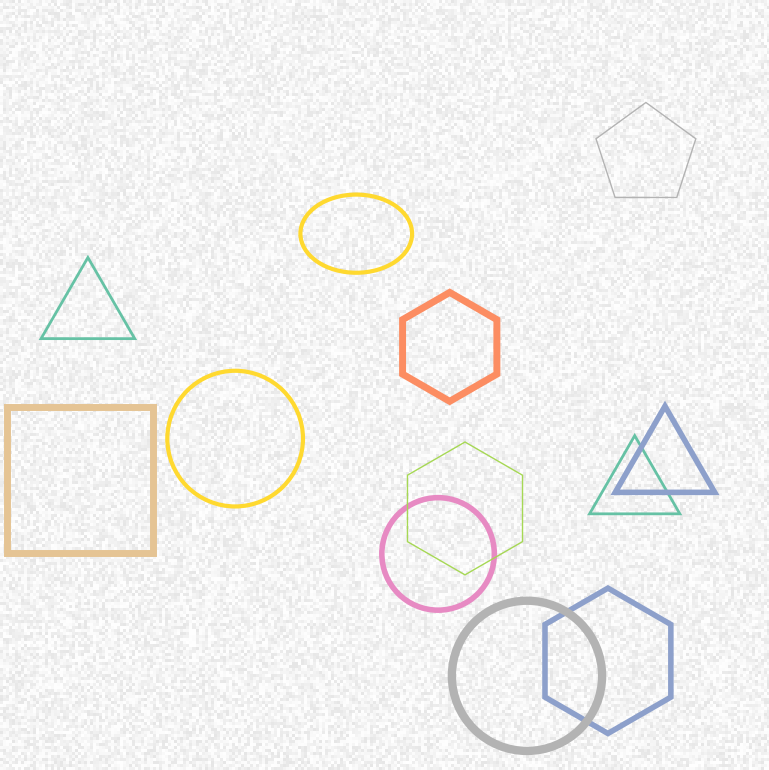[{"shape": "triangle", "thickness": 1, "radius": 0.34, "center": [0.824, 0.367]}, {"shape": "triangle", "thickness": 1, "radius": 0.35, "center": [0.114, 0.595]}, {"shape": "hexagon", "thickness": 2.5, "radius": 0.35, "center": [0.584, 0.55]}, {"shape": "hexagon", "thickness": 2, "radius": 0.47, "center": [0.79, 0.142]}, {"shape": "triangle", "thickness": 2, "radius": 0.37, "center": [0.864, 0.398]}, {"shape": "circle", "thickness": 2, "radius": 0.37, "center": [0.569, 0.281]}, {"shape": "hexagon", "thickness": 0.5, "radius": 0.43, "center": [0.604, 0.34]}, {"shape": "oval", "thickness": 1.5, "radius": 0.36, "center": [0.463, 0.697]}, {"shape": "circle", "thickness": 1.5, "radius": 0.44, "center": [0.305, 0.43]}, {"shape": "square", "thickness": 2.5, "radius": 0.47, "center": [0.104, 0.376]}, {"shape": "circle", "thickness": 3, "radius": 0.49, "center": [0.684, 0.122]}, {"shape": "pentagon", "thickness": 0.5, "radius": 0.34, "center": [0.839, 0.799]}]